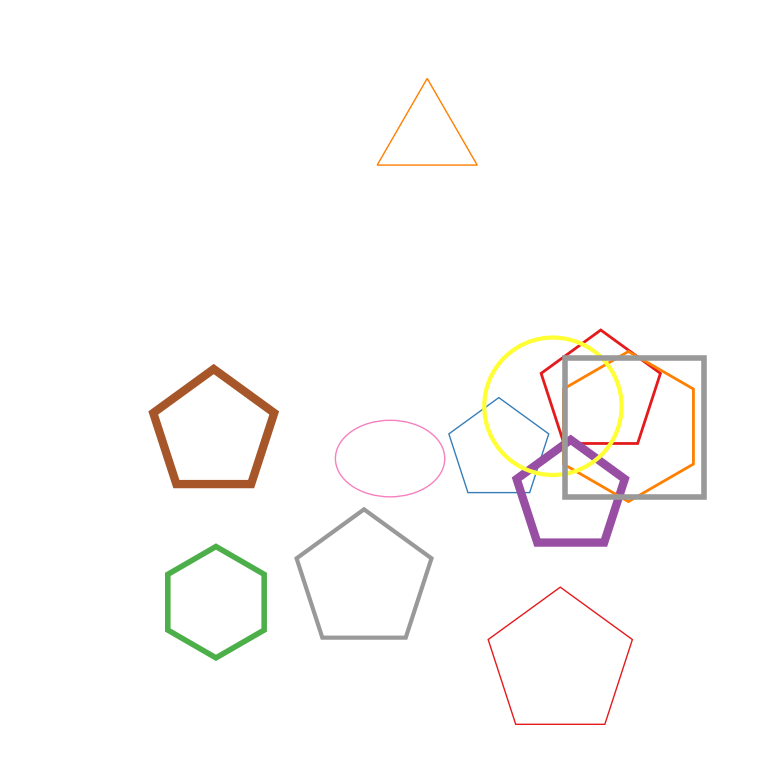[{"shape": "pentagon", "thickness": 1, "radius": 0.41, "center": [0.78, 0.49]}, {"shape": "pentagon", "thickness": 0.5, "radius": 0.49, "center": [0.728, 0.139]}, {"shape": "pentagon", "thickness": 0.5, "radius": 0.34, "center": [0.648, 0.415]}, {"shape": "hexagon", "thickness": 2, "radius": 0.36, "center": [0.28, 0.218]}, {"shape": "pentagon", "thickness": 3, "radius": 0.37, "center": [0.741, 0.355]}, {"shape": "triangle", "thickness": 0.5, "radius": 0.38, "center": [0.555, 0.823]}, {"shape": "hexagon", "thickness": 1, "radius": 0.49, "center": [0.816, 0.446]}, {"shape": "circle", "thickness": 1.5, "radius": 0.45, "center": [0.718, 0.472]}, {"shape": "pentagon", "thickness": 3, "radius": 0.41, "center": [0.278, 0.438]}, {"shape": "oval", "thickness": 0.5, "radius": 0.36, "center": [0.507, 0.404]}, {"shape": "pentagon", "thickness": 1.5, "radius": 0.46, "center": [0.473, 0.246]}, {"shape": "square", "thickness": 2, "radius": 0.45, "center": [0.824, 0.445]}]